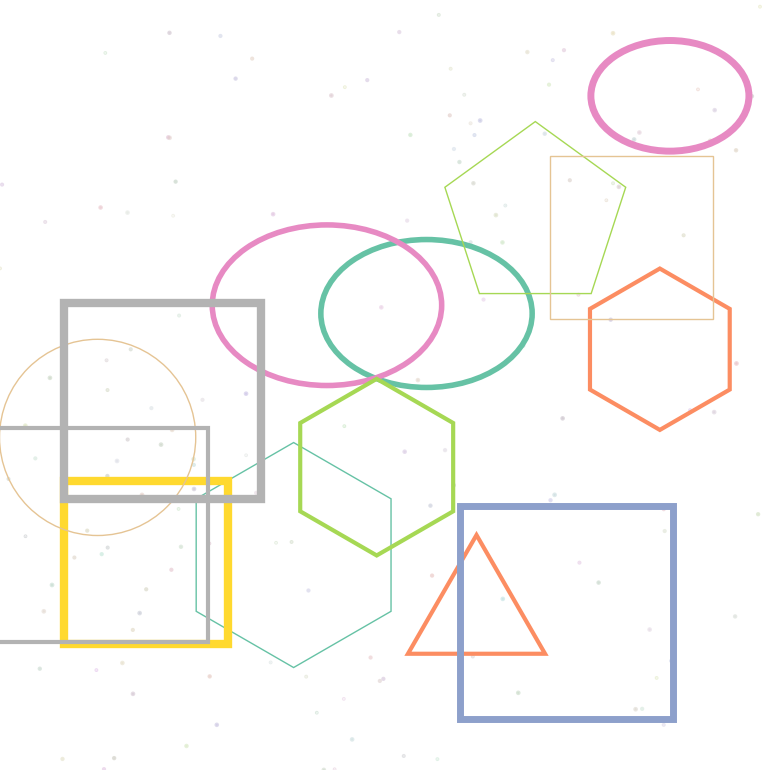[{"shape": "oval", "thickness": 2, "radius": 0.69, "center": [0.554, 0.593]}, {"shape": "hexagon", "thickness": 0.5, "radius": 0.73, "center": [0.381, 0.279]}, {"shape": "triangle", "thickness": 1.5, "radius": 0.51, "center": [0.619, 0.202]}, {"shape": "hexagon", "thickness": 1.5, "radius": 0.52, "center": [0.857, 0.546]}, {"shape": "square", "thickness": 2.5, "radius": 0.69, "center": [0.736, 0.205]}, {"shape": "oval", "thickness": 2.5, "radius": 0.51, "center": [0.87, 0.876]}, {"shape": "oval", "thickness": 2, "radius": 0.74, "center": [0.425, 0.604]}, {"shape": "hexagon", "thickness": 1.5, "radius": 0.57, "center": [0.489, 0.393]}, {"shape": "pentagon", "thickness": 0.5, "radius": 0.62, "center": [0.695, 0.719]}, {"shape": "square", "thickness": 3, "radius": 0.53, "center": [0.19, 0.269]}, {"shape": "square", "thickness": 0.5, "radius": 0.53, "center": [0.82, 0.692]}, {"shape": "circle", "thickness": 0.5, "radius": 0.64, "center": [0.127, 0.432]}, {"shape": "square", "thickness": 3, "radius": 0.64, "center": [0.211, 0.479]}, {"shape": "square", "thickness": 1.5, "radius": 0.7, "center": [0.131, 0.305]}]